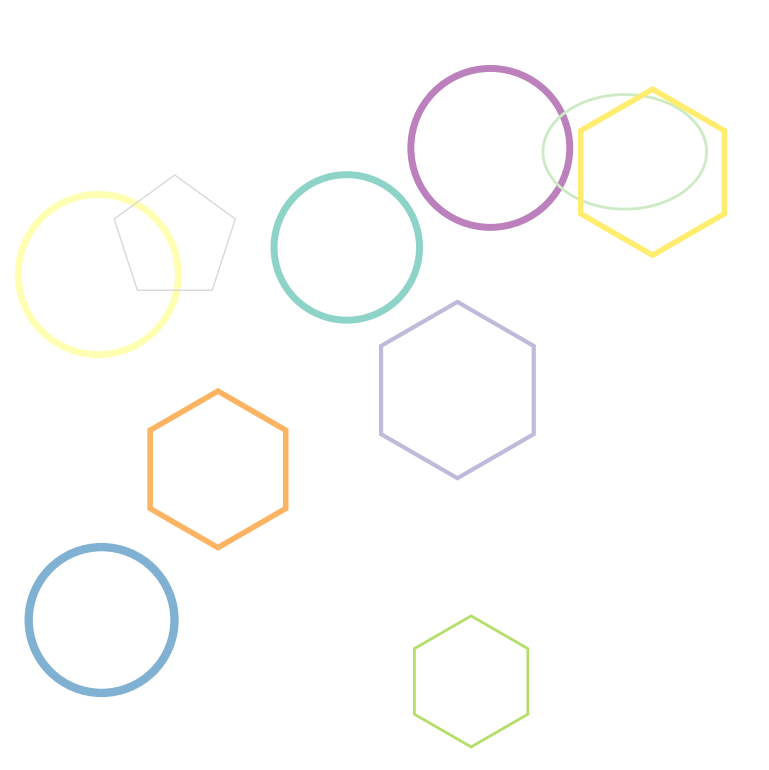[{"shape": "circle", "thickness": 2.5, "radius": 0.47, "center": [0.45, 0.679]}, {"shape": "circle", "thickness": 2.5, "radius": 0.52, "center": [0.128, 0.644]}, {"shape": "hexagon", "thickness": 1.5, "radius": 0.57, "center": [0.594, 0.493]}, {"shape": "circle", "thickness": 3, "radius": 0.47, "center": [0.132, 0.195]}, {"shape": "hexagon", "thickness": 2, "radius": 0.51, "center": [0.283, 0.39]}, {"shape": "hexagon", "thickness": 1, "radius": 0.43, "center": [0.612, 0.115]}, {"shape": "pentagon", "thickness": 0.5, "radius": 0.41, "center": [0.227, 0.69]}, {"shape": "circle", "thickness": 2.5, "radius": 0.52, "center": [0.637, 0.808]}, {"shape": "oval", "thickness": 1, "radius": 0.53, "center": [0.811, 0.803]}, {"shape": "hexagon", "thickness": 2, "radius": 0.54, "center": [0.848, 0.776]}]